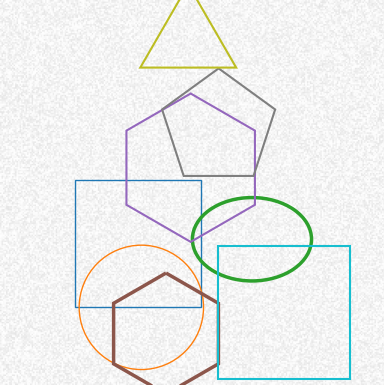[{"shape": "square", "thickness": 1, "radius": 0.82, "center": [0.359, 0.368]}, {"shape": "circle", "thickness": 1, "radius": 0.81, "center": [0.367, 0.202]}, {"shape": "oval", "thickness": 2.5, "radius": 0.77, "center": [0.654, 0.379]}, {"shape": "hexagon", "thickness": 1.5, "radius": 0.96, "center": [0.495, 0.564]}, {"shape": "hexagon", "thickness": 2.5, "radius": 0.79, "center": [0.431, 0.134]}, {"shape": "pentagon", "thickness": 1.5, "radius": 0.77, "center": [0.568, 0.668]}, {"shape": "triangle", "thickness": 1.5, "radius": 0.72, "center": [0.489, 0.896]}, {"shape": "square", "thickness": 1.5, "radius": 0.86, "center": [0.738, 0.189]}]